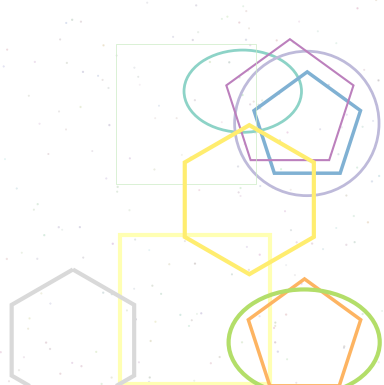[{"shape": "oval", "thickness": 2, "radius": 0.76, "center": [0.631, 0.763]}, {"shape": "square", "thickness": 3, "radius": 0.97, "center": [0.506, 0.196]}, {"shape": "circle", "thickness": 2, "radius": 0.94, "center": [0.797, 0.679]}, {"shape": "pentagon", "thickness": 2.5, "radius": 0.73, "center": [0.798, 0.668]}, {"shape": "pentagon", "thickness": 2.5, "radius": 0.77, "center": [0.791, 0.122]}, {"shape": "oval", "thickness": 3, "radius": 0.98, "center": [0.79, 0.111]}, {"shape": "hexagon", "thickness": 3, "radius": 0.92, "center": [0.189, 0.116]}, {"shape": "pentagon", "thickness": 1.5, "radius": 0.87, "center": [0.753, 0.725]}, {"shape": "square", "thickness": 0.5, "radius": 0.91, "center": [0.483, 0.705]}, {"shape": "hexagon", "thickness": 3, "radius": 0.97, "center": [0.648, 0.481]}]